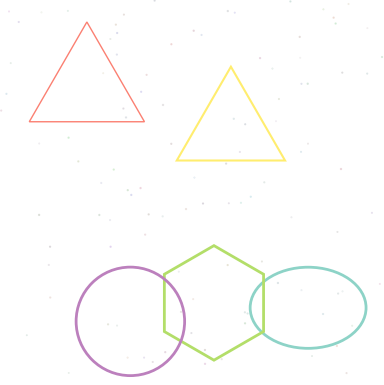[{"shape": "oval", "thickness": 2, "radius": 0.75, "center": [0.8, 0.201]}, {"shape": "triangle", "thickness": 1, "radius": 0.86, "center": [0.226, 0.77]}, {"shape": "hexagon", "thickness": 2, "radius": 0.74, "center": [0.556, 0.213]}, {"shape": "circle", "thickness": 2, "radius": 0.7, "center": [0.339, 0.165]}, {"shape": "triangle", "thickness": 1.5, "radius": 0.81, "center": [0.6, 0.664]}]